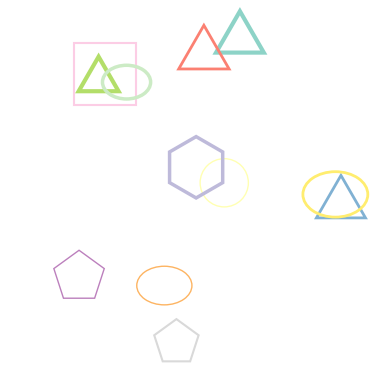[{"shape": "triangle", "thickness": 3, "radius": 0.36, "center": [0.623, 0.899]}, {"shape": "circle", "thickness": 1, "radius": 0.31, "center": [0.582, 0.525]}, {"shape": "hexagon", "thickness": 2.5, "radius": 0.4, "center": [0.509, 0.565]}, {"shape": "triangle", "thickness": 2, "radius": 0.38, "center": [0.53, 0.859]}, {"shape": "triangle", "thickness": 2, "radius": 0.37, "center": [0.886, 0.471]}, {"shape": "oval", "thickness": 1, "radius": 0.36, "center": [0.427, 0.258]}, {"shape": "triangle", "thickness": 3, "radius": 0.3, "center": [0.256, 0.793]}, {"shape": "square", "thickness": 1.5, "radius": 0.4, "center": [0.273, 0.808]}, {"shape": "pentagon", "thickness": 1.5, "radius": 0.3, "center": [0.458, 0.11]}, {"shape": "pentagon", "thickness": 1, "radius": 0.34, "center": [0.205, 0.281]}, {"shape": "oval", "thickness": 2.5, "radius": 0.31, "center": [0.329, 0.787]}, {"shape": "oval", "thickness": 2, "radius": 0.42, "center": [0.871, 0.495]}]